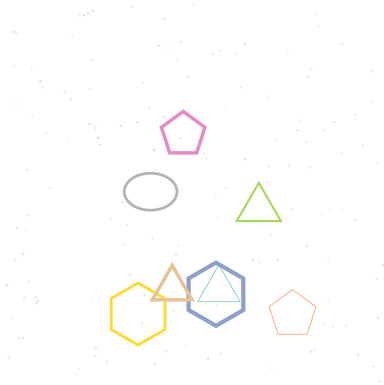[{"shape": "triangle", "thickness": 0.5, "radius": 0.32, "center": [0.568, 0.248]}, {"shape": "pentagon", "thickness": 0.5, "radius": 0.32, "center": [0.76, 0.184]}, {"shape": "hexagon", "thickness": 3, "radius": 0.41, "center": [0.561, 0.236]}, {"shape": "pentagon", "thickness": 2.5, "radius": 0.3, "center": [0.476, 0.651]}, {"shape": "triangle", "thickness": 1.5, "radius": 0.33, "center": [0.672, 0.459]}, {"shape": "hexagon", "thickness": 2, "radius": 0.4, "center": [0.359, 0.184]}, {"shape": "triangle", "thickness": 2.5, "radius": 0.3, "center": [0.447, 0.251]}, {"shape": "oval", "thickness": 2, "radius": 0.34, "center": [0.391, 0.502]}]